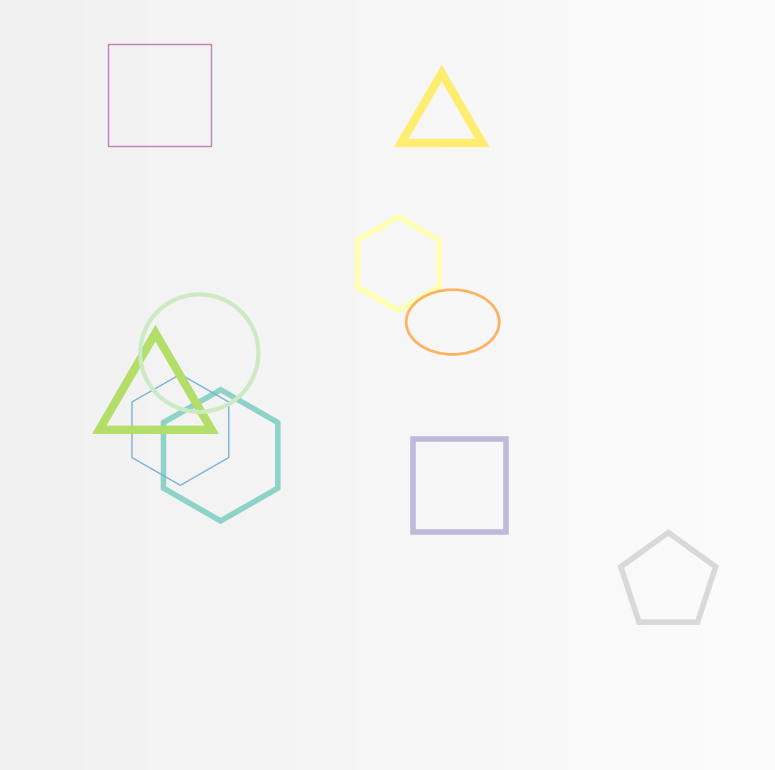[{"shape": "hexagon", "thickness": 2, "radius": 0.43, "center": [0.285, 0.409]}, {"shape": "hexagon", "thickness": 2, "radius": 0.3, "center": [0.514, 0.658]}, {"shape": "square", "thickness": 2, "radius": 0.3, "center": [0.593, 0.369]}, {"shape": "hexagon", "thickness": 0.5, "radius": 0.36, "center": [0.233, 0.442]}, {"shape": "oval", "thickness": 1, "radius": 0.3, "center": [0.584, 0.582]}, {"shape": "triangle", "thickness": 3, "radius": 0.42, "center": [0.201, 0.484]}, {"shape": "pentagon", "thickness": 2, "radius": 0.32, "center": [0.862, 0.244]}, {"shape": "square", "thickness": 0.5, "radius": 0.33, "center": [0.205, 0.877]}, {"shape": "circle", "thickness": 1.5, "radius": 0.38, "center": [0.257, 0.541]}, {"shape": "triangle", "thickness": 3, "radius": 0.3, "center": [0.57, 0.845]}]